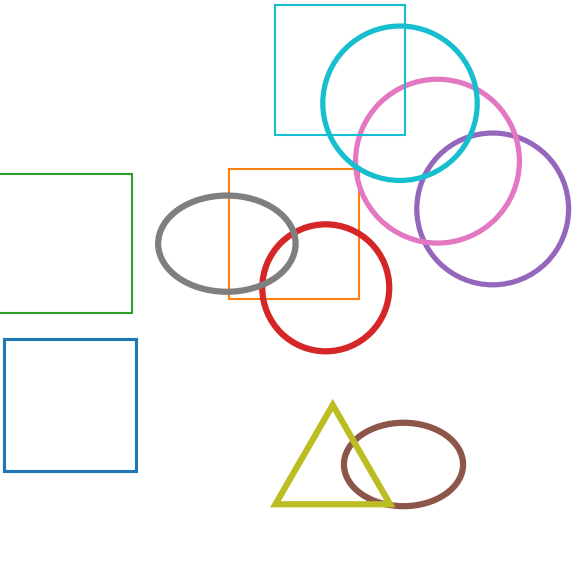[{"shape": "square", "thickness": 1.5, "radius": 0.57, "center": [0.122, 0.298]}, {"shape": "square", "thickness": 1, "radius": 0.56, "center": [0.51, 0.594]}, {"shape": "square", "thickness": 1, "radius": 0.6, "center": [0.109, 0.578]}, {"shape": "circle", "thickness": 3, "radius": 0.55, "center": [0.564, 0.501]}, {"shape": "circle", "thickness": 2.5, "radius": 0.66, "center": [0.853, 0.637]}, {"shape": "oval", "thickness": 3, "radius": 0.52, "center": [0.699, 0.195]}, {"shape": "circle", "thickness": 2.5, "radius": 0.71, "center": [0.758, 0.72]}, {"shape": "oval", "thickness": 3, "radius": 0.6, "center": [0.393, 0.577]}, {"shape": "triangle", "thickness": 3, "radius": 0.57, "center": [0.576, 0.183]}, {"shape": "square", "thickness": 1, "radius": 0.57, "center": [0.589, 0.878]}, {"shape": "circle", "thickness": 2.5, "radius": 0.67, "center": [0.693, 0.82]}]